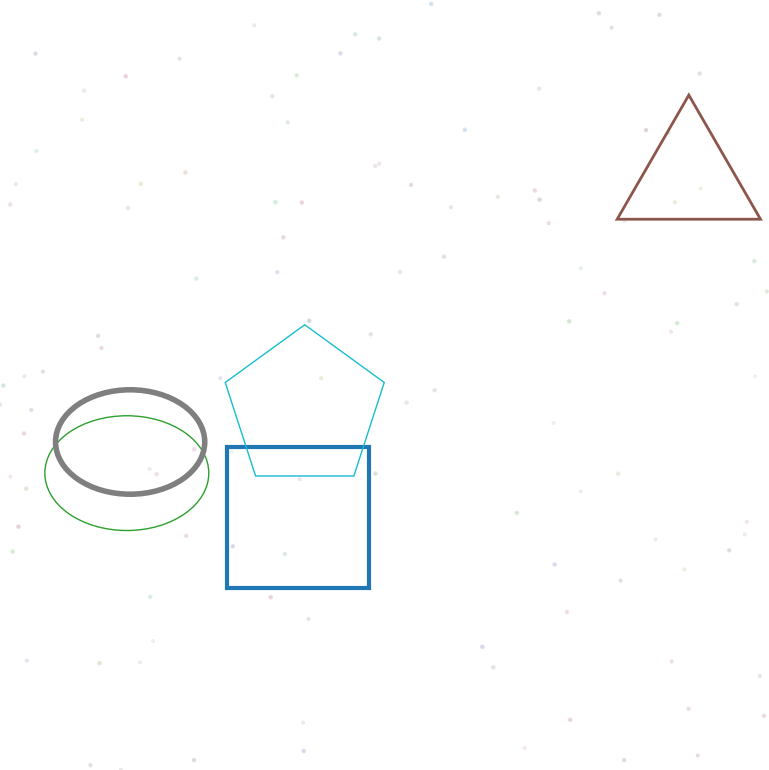[{"shape": "square", "thickness": 1.5, "radius": 0.46, "center": [0.387, 0.328]}, {"shape": "oval", "thickness": 0.5, "radius": 0.53, "center": [0.165, 0.386]}, {"shape": "triangle", "thickness": 1, "radius": 0.54, "center": [0.895, 0.769]}, {"shape": "oval", "thickness": 2, "radius": 0.48, "center": [0.169, 0.426]}, {"shape": "pentagon", "thickness": 0.5, "radius": 0.54, "center": [0.396, 0.47]}]